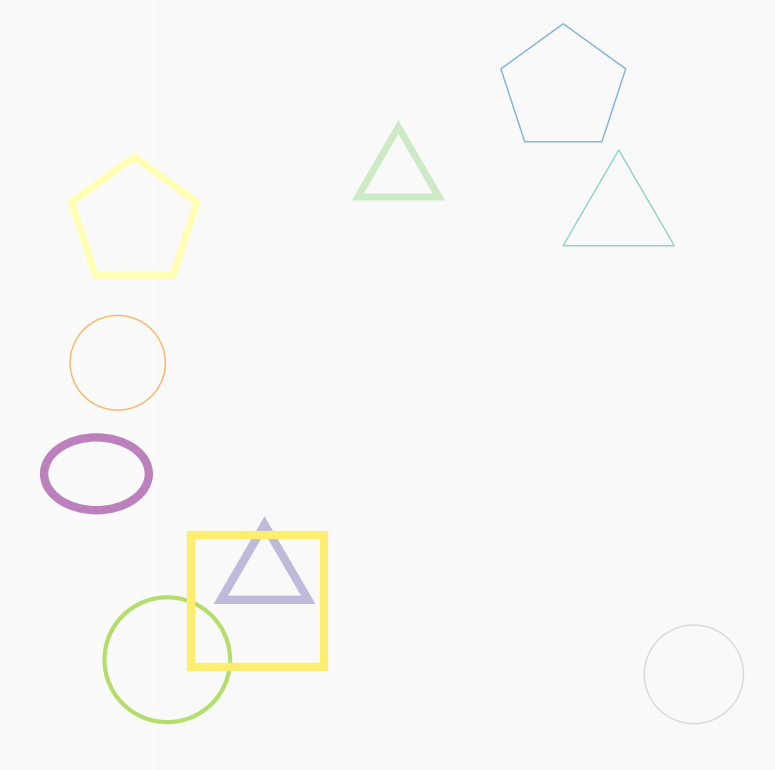[{"shape": "triangle", "thickness": 0.5, "radius": 0.41, "center": [0.798, 0.722]}, {"shape": "pentagon", "thickness": 2.5, "radius": 0.43, "center": [0.173, 0.711]}, {"shape": "triangle", "thickness": 3, "radius": 0.33, "center": [0.341, 0.254]}, {"shape": "pentagon", "thickness": 0.5, "radius": 0.42, "center": [0.727, 0.884]}, {"shape": "circle", "thickness": 0.5, "radius": 0.31, "center": [0.152, 0.529]}, {"shape": "circle", "thickness": 1.5, "radius": 0.41, "center": [0.216, 0.143]}, {"shape": "circle", "thickness": 0.5, "radius": 0.32, "center": [0.895, 0.124]}, {"shape": "oval", "thickness": 3, "radius": 0.34, "center": [0.124, 0.385]}, {"shape": "triangle", "thickness": 2.5, "radius": 0.3, "center": [0.514, 0.774]}, {"shape": "square", "thickness": 3, "radius": 0.43, "center": [0.332, 0.22]}]